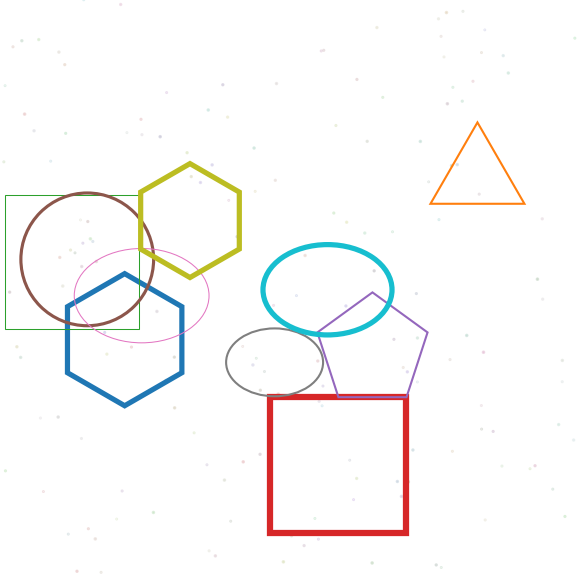[{"shape": "hexagon", "thickness": 2.5, "radius": 0.57, "center": [0.216, 0.411]}, {"shape": "triangle", "thickness": 1, "radius": 0.47, "center": [0.827, 0.693]}, {"shape": "square", "thickness": 0.5, "radius": 0.58, "center": [0.125, 0.546]}, {"shape": "square", "thickness": 3, "radius": 0.59, "center": [0.585, 0.194]}, {"shape": "pentagon", "thickness": 1, "radius": 0.5, "center": [0.645, 0.393]}, {"shape": "circle", "thickness": 1.5, "radius": 0.57, "center": [0.151, 0.55]}, {"shape": "oval", "thickness": 0.5, "radius": 0.58, "center": [0.245, 0.487]}, {"shape": "oval", "thickness": 1, "radius": 0.42, "center": [0.475, 0.372]}, {"shape": "hexagon", "thickness": 2.5, "radius": 0.49, "center": [0.329, 0.617]}, {"shape": "oval", "thickness": 2.5, "radius": 0.56, "center": [0.567, 0.497]}]